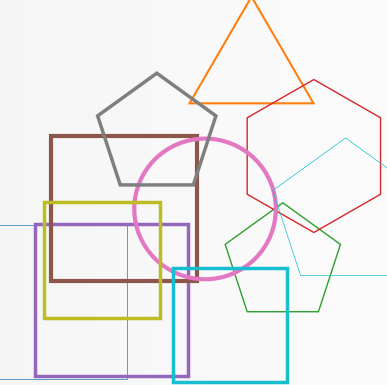[{"shape": "square", "thickness": 0.5, "radius": 1.0, "center": [0.129, 0.216]}, {"shape": "triangle", "thickness": 1.5, "radius": 0.92, "center": [0.649, 0.824]}, {"shape": "pentagon", "thickness": 1, "radius": 0.78, "center": [0.73, 0.317]}, {"shape": "hexagon", "thickness": 1, "radius": 0.99, "center": [0.81, 0.595]}, {"shape": "square", "thickness": 2.5, "radius": 0.99, "center": [0.288, 0.22]}, {"shape": "square", "thickness": 3, "radius": 0.94, "center": [0.32, 0.459]}, {"shape": "circle", "thickness": 3, "radius": 0.91, "center": [0.529, 0.457]}, {"shape": "pentagon", "thickness": 2.5, "radius": 0.8, "center": [0.405, 0.649]}, {"shape": "square", "thickness": 2.5, "radius": 0.75, "center": [0.264, 0.325]}, {"shape": "square", "thickness": 2.5, "radius": 0.73, "center": [0.593, 0.156]}, {"shape": "pentagon", "thickness": 0.5, "radius": 0.99, "center": [0.892, 0.444]}]